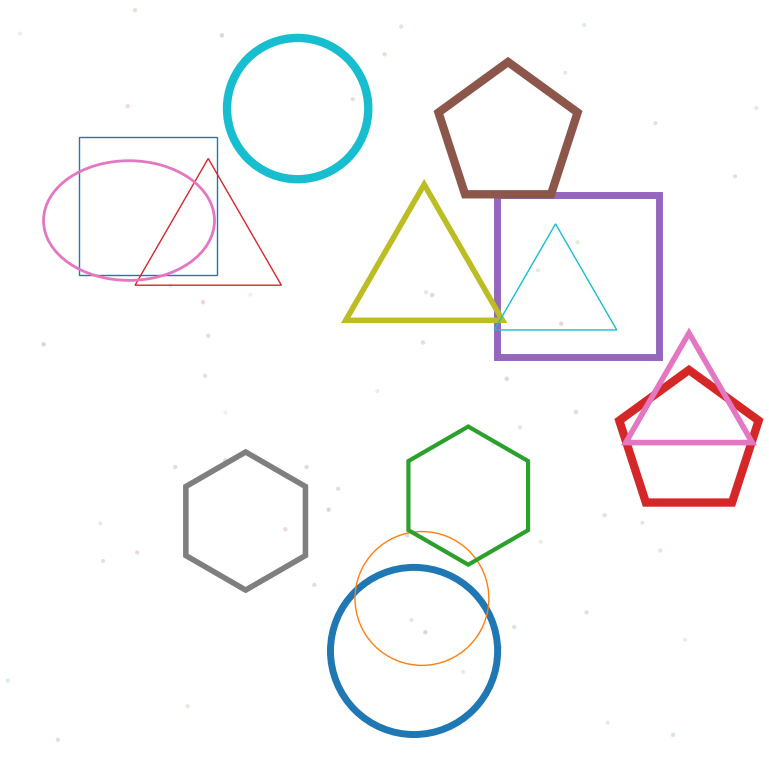[{"shape": "square", "thickness": 0.5, "radius": 0.45, "center": [0.192, 0.732]}, {"shape": "circle", "thickness": 2.5, "radius": 0.54, "center": [0.538, 0.155]}, {"shape": "circle", "thickness": 0.5, "radius": 0.43, "center": [0.548, 0.223]}, {"shape": "hexagon", "thickness": 1.5, "radius": 0.45, "center": [0.608, 0.356]}, {"shape": "triangle", "thickness": 0.5, "radius": 0.55, "center": [0.27, 0.684]}, {"shape": "pentagon", "thickness": 3, "radius": 0.48, "center": [0.895, 0.424]}, {"shape": "square", "thickness": 2.5, "radius": 0.53, "center": [0.75, 0.641]}, {"shape": "pentagon", "thickness": 3, "radius": 0.47, "center": [0.66, 0.825]}, {"shape": "triangle", "thickness": 2, "radius": 0.47, "center": [0.895, 0.473]}, {"shape": "oval", "thickness": 1, "radius": 0.56, "center": [0.168, 0.714]}, {"shape": "hexagon", "thickness": 2, "radius": 0.45, "center": [0.319, 0.323]}, {"shape": "triangle", "thickness": 2, "radius": 0.59, "center": [0.551, 0.643]}, {"shape": "circle", "thickness": 3, "radius": 0.46, "center": [0.387, 0.859]}, {"shape": "triangle", "thickness": 0.5, "radius": 0.46, "center": [0.721, 0.617]}]